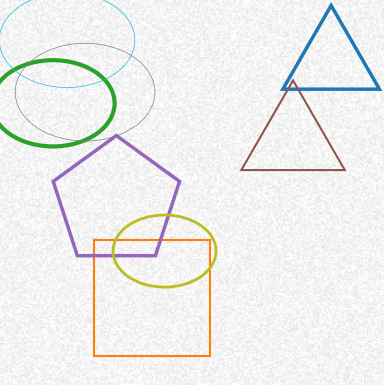[{"shape": "triangle", "thickness": 2.5, "radius": 0.72, "center": [0.86, 0.841]}, {"shape": "square", "thickness": 1.5, "radius": 0.75, "center": [0.394, 0.227]}, {"shape": "oval", "thickness": 3, "radius": 0.8, "center": [0.138, 0.732]}, {"shape": "pentagon", "thickness": 2.5, "radius": 0.86, "center": [0.302, 0.475]}, {"shape": "triangle", "thickness": 1.5, "radius": 0.78, "center": [0.761, 0.636]}, {"shape": "oval", "thickness": 0.5, "radius": 0.91, "center": [0.221, 0.761]}, {"shape": "oval", "thickness": 2, "radius": 0.67, "center": [0.427, 0.348]}, {"shape": "oval", "thickness": 0.5, "radius": 0.88, "center": [0.174, 0.896]}]